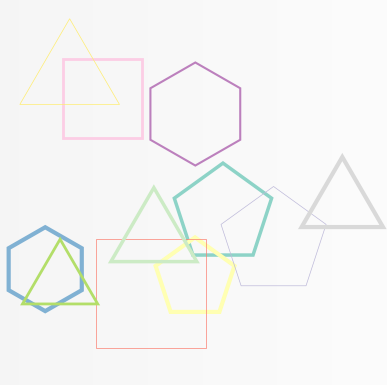[{"shape": "pentagon", "thickness": 2.5, "radius": 0.66, "center": [0.575, 0.444]}, {"shape": "pentagon", "thickness": 3, "radius": 0.54, "center": [0.503, 0.276]}, {"shape": "pentagon", "thickness": 0.5, "radius": 0.71, "center": [0.706, 0.373]}, {"shape": "square", "thickness": 0.5, "radius": 0.71, "center": [0.389, 0.237]}, {"shape": "hexagon", "thickness": 3, "radius": 0.54, "center": [0.117, 0.301]}, {"shape": "triangle", "thickness": 2, "radius": 0.56, "center": [0.155, 0.267]}, {"shape": "square", "thickness": 2, "radius": 0.51, "center": [0.264, 0.744]}, {"shape": "triangle", "thickness": 3, "radius": 0.61, "center": [0.883, 0.471]}, {"shape": "hexagon", "thickness": 1.5, "radius": 0.67, "center": [0.504, 0.704]}, {"shape": "triangle", "thickness": 2.5, "radius": 0.64, "center": [0.397, 0.384]}, {"shape": "triangle", "thickness": 0.5, "radius": 0.74, "center": [0.18, 0.803]}]